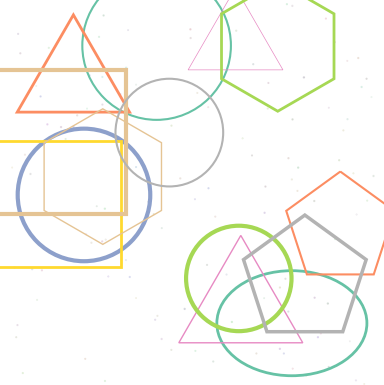[{"shape": "circle", "thickness": 1.5, "radius": 0.96, "center": [0.407, 0.882]}, {"shape": "oval", "thickness": 2, "radius": 0.97, "center": [0.758, 0.16]}, {"shape": "pentagon", "thickness": 1.5, "radius": 0.74, "center": [0.884, 0.407]}, {"shape": "triangle", "thickness": 2, "radius": 0.84, "center": [0.191, 0.793]}, {"shape": "circle", "thickness": 3, "radius": 0.86, "center": [0.218, 0.494]}, {"shape": "triangle", "thickness": 1, "radius": 0.93, "center": [0.625, 0.203]}, {"shape": "triangle", "thickness": 0.5, "radius": 0.71, "center": [0.612, 0.89]}, {"shape": "circle", "thickness": 3, "radius": 0.68, "center": [0.62, 0.277]}, {"shape": "hexagon", "thickness": 2, "radius": 0.84, "center": [0.721, 0.88]}, {"shape": "square", "thickness": 2, "radius": 0.81, "center": [0.151, 0.47]}, {"shape": "hexagon", "thickness": 1, "radius": 0.88, "center": [0.267, 0.541]}, {"shape": "square", "thickness": 3, "radius": 0.94, "center": [0.139, 0.63]}, {"shape": "circle", "thickness": 1.5, "radius": 0.7, "center": [0.44, 0.656]}, {"shape": "pentagon", "thickness": 2.5, "radius": 0.84, "center": [0.792, 0.274]}]